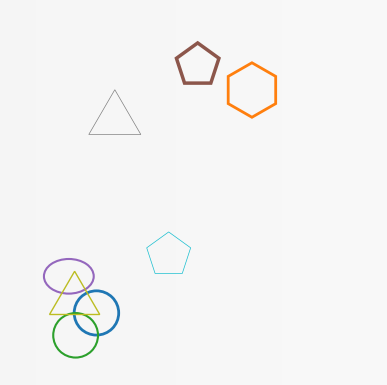[{"shape": "circle", "thickness": 2, "radius": 0.29, "center": [0.249, 0.187]}, {"shape": "hexagon", "thickness": 2, "radius": 0.35, "center": [0.65, 0.766]}, {"shape": "circle", "thickness": 1.5, "radius": 0.29, "center": [0.195, 0.129]}, {"shape": "oval", "thickness": 1.5, "radius": 0.32, "center": [0.178, 0.282]}, {"shape": "pentagon", "thickness": 2.5, "radius": 0.29, "center": [0.51, 0.831]}, {"shape": "triangle", "thickness": 0.5, "radius": 0.39, "center": [0.296, 0.689]}, {"shape": "triangle", "thickness": 1, "radius": 0.37, "center": [0.193, 0.221]}, {"shape": "pentagon", "thickness": 0.5, "radius": 0.3, "center": [0.435, 0.338]}]